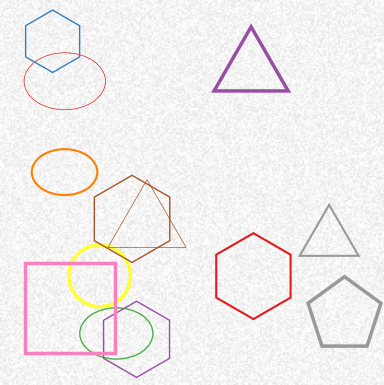[{"shape": "oval", "thickness": 0.5, "radius": 0.53, "center": [0.168, 0.789]}, {"shape": "hexagon", "thickness": 1.5, "radius": 0.56, "center": [0.658, 0.283]}, {"shape": "hexagon", "thickness": 1, "radius": 0.4, "center": [0.137, 0.893]}, {"shape": "oval", "thickness": 1, "radius": 0.47, "center": [0.302, 0.134]}, {"shape": "triangle", "thickness": 2.5, "radius": 0.56, "center": [0.652, 0.819]}, {"shape": "hexagon", "thickness": 1, "radius": 0.49, "center": [0.355, 0.119]}, {"shape": "oval", "thickness": 1.5, "radius": 0.43, "center": [0.168, 0.553]}, {"shape": "circle", "thickness": 2.5, "radius": 0.4, "center": [0.259, 0.283]}, {"shape": "triangle", "thickness": 0.5, "radius": 0.59, "center": [0.382, 0.416]}, {"shape": "hexagon", "thickness": 1, "radius": 0.57, "center": [0.343, 0.431]}, {"shape": "square", "thickness": 2.5, "radius": 0.58, "center": [0.181, 0.2]}, {"shape": "triangle", "thickness": 1.5, "radius": 0.44, "center": [0.855, 0.38]}, {"shape": "pentagon", "thickness": 2.5, "radius": 0.5, "center": [0.895, 0.182]}]